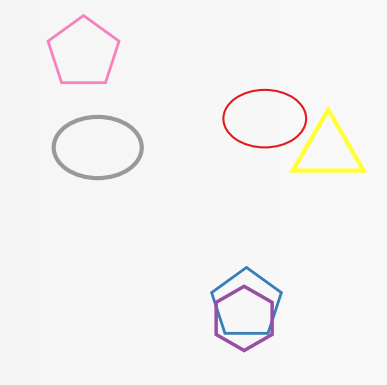[{"shape": "oval", "thickness": 1.5, "radius": 0.53, "center": [0.683, 0.692]}, {"shape": "pentagon", "thickness": 2, "radius": 0.47, "center": [0.636, 0.211]}, {"shape": "hexagon", "thickness": 2.5, "radius": 0.42, "center": [0.63, 0.173]}, {"shape": "triangle", "thickness": 3, "radius": 0.53, "center": [0.847, 0.61]}, {"shape": "pentagon", "thickness": 2, "radius": 0.48, "center": [0.216, 0.863]}, {"shape": "oval", "thickness": 3, "radius": 0.57, "center": [0.252, 0.617]}]